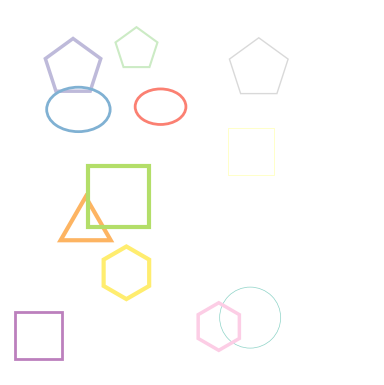[{"shape": "circle", "thickness": 0.5, "radius": 0.4, "center": [0.65, 0.175]}, {"shape": "square", "thickness": 0.5, "radius": 0.3, "center": [0.652, 0.606]}, {"shape": "pentagon", "thickness": 2.5, "radius": 0.38, "center": [0.19, 0.824]}, {"shape": "oval", "thickness": 2, "radius": 0.33, "center": [0.417, 0.723]}, {"shape": "oval", "thickness": 2, "radius": 0.41, "center": [0.204, 0.716]}, {"shape": "triangle", "thickness": 3, "radius": 0.38, "center": [0.222, 0.414]}, {"shape": "square", "thickness": 3, "radius": 0.4, "center": [0.308, 0.489]}, {"shape": "hexagon", "thickness": 2.5, "radius": 0.31, "center": [0.568, 0.152]}, {"shape": "pentagon", "thickness": 1, "radius": 0.4, "center": [0.672, 0.822]}, {"shape": "square", "thickness": 2, "radius": 0.3, "center": [0.1, 0.128]}, {"shape": "pentagon", "thickness": 1.5, "radius": 0.29, "center": [0.355, 0.872]}, {"shape": "hexagon", "thickness": 3, "radius": 0.34, "center": [0.328, 0.291]}]